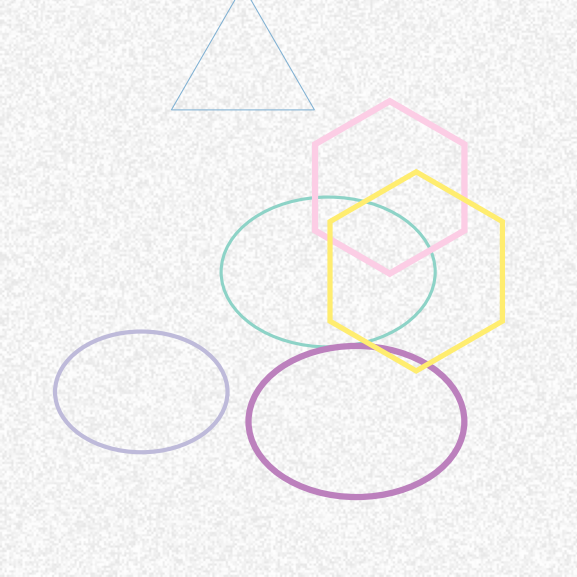[{"shape": "oval", "thickness": 1.5, "radius": 0.93, "center": [0.568, 0.528]}, {"shape": "oval", "thickness": 2, "radius": 0.75, "center": [0.245, 0.321]}, {"shape": "triangle", "thickness": 0.5, "radius": 0.71, "center": [0.421, 0.88]}, {"shape": "hexagon", "thickness": 3, "radius": 0.75, "center": [0.675, 0.675]}, {"shape": "oval", "thickness": 3, "radius": 0.93, "center": [0.617, 0.269]}, {"shape": "hexagon", "thickness": 2.5, "radius": 0.86, "center": [0.721, 0.529]}]